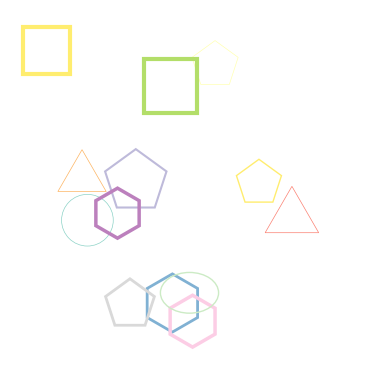[{"shape": "circle", "thickness": 0.5, "radius": 0.34, "center": [0.227, 0.428]}, {"shape": "pentagon", "thickness": 0.5, "radius": 0.32, "center": [0.559, 0.832]}, {"shape": "pentagon", "thickness": 1.5, "radius": 0.42, "center": [0.353, 0.529]}, {"shape": "triangle", "thickness": 0.5, "radius": 0.4, "center": [0.758, 0.436]}, {"shape": "hexagon", "thickness": 2, "radius": 0.38, "center": [0.448, 0.213]}, {"shape": "triangle", "thickness": 0.5, "radius": 0.36, "center": [0.213, 0.539]}, {"shape": "square", "thickness": 3, "radius": 0.35, "center": [0.443, 0.777]}, {"shape": "hexagon", "thickness": 2.5, "radius": 0.34, "center": [0.5, 0.166]}, {"shape": "pentagon", "thickness": 2, "radius": 0.33, "center": [0.338, 0.209]}, {"shape": "hexagon", "thickness": 2.5, "radius": 0.32, "center": [0.305, 0.446]}, {"shape": "oval", "thickness": 1, "radius": 0.38, "center": [0.492, 0.239]}, {"shape": "pentagon", "thickness": 1, "radius": 0.31, "center": [0.673, 0.525]}, {"shape": "square", "thickness": 3, "radius": 0.31, "center": [0.12, 0.869]}]